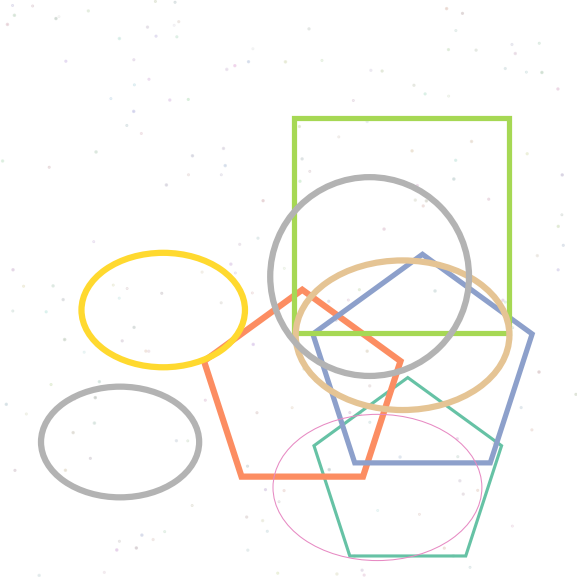[{"shape": "pentagon", "thickness": 1.5, "radius": 0.85, "center": [0.706, 0.175]}, {"shape": "pentagon", "thickness": 3, "radius": 0.89, "center": [0.523, 0.319]}, {"shape": "pentagon", "thickness": 2.5, "radius": 1.0, "center": [0.732, 0.359]}, {"shape": "oval", "thickness": 0.5, "radius": 0.9, "center": [0.654, 0.155]}, {"shape": "square", "thickness": 2.5, "radius": 0.93, "center": [0.695, 0.609]}, {"shape": "oval", "thickness": 3, "radius": 0.71, "center": [0.283, 0.462]}, {"shape": "oval", "thickness": 3, "radius": 0.93, "center": [0.697, 0.419]}, {"shape": "circle", "thickness": 3, "radius": 0.86, "center": [0.64, 0.52]}, {"shape": "oval", "thickness": 3, "radius": 0.68, "center": [0.208, 0.234]}]